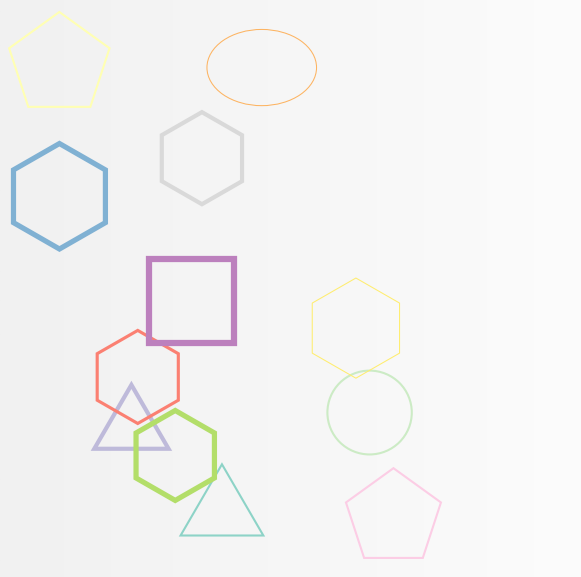[{"shape": "triangle", "thickness": 1, "radius": 0.41, "center": [0.382, 0.113]}, {"shape": "pentagon", "thickness": 1, "radius": 0.45, "center": [0.102, 0.888]}, {"shape": "triangle", "thickness": 2, "radius": 0.37, "center": [0.226, 0.259]}, {"shape": "hexagon", "thickness": 1.5, "radius": 0.4, "center": [0.237, 0.346]}, {"shape": "hexagon", "thickness": 2.5, "radius": 0.46, "center": [0.102, 0.659]}, {"shape": "oval", "thickness": 0.5, "radius": 0.47, "center": [0.45, 0.882]}, {"shape": "hexagon", "thickness": 2.5, "radius": 0.39, "center": [0.301, 0.21]}, {"shape": "pentagon", "thickness": 1, "radius": 0.43, "center": [0.677, 0.103]}, {"shape": "hexagon", "thickness": 2, "radius": 0.4, "center": [0.347, 0.725]}, {"shape": "square", "thickness": 3, "radius": 0.37, "center": [0.329, 0.478]}, {"shape": "circle", "thickness": 1, "radius": 0.36, "center": [0.636, 0.285]}, {"shape": "hexagon", "thickness": 0.5, "radius": 0.43, "center": [0.612, 0.431]}]